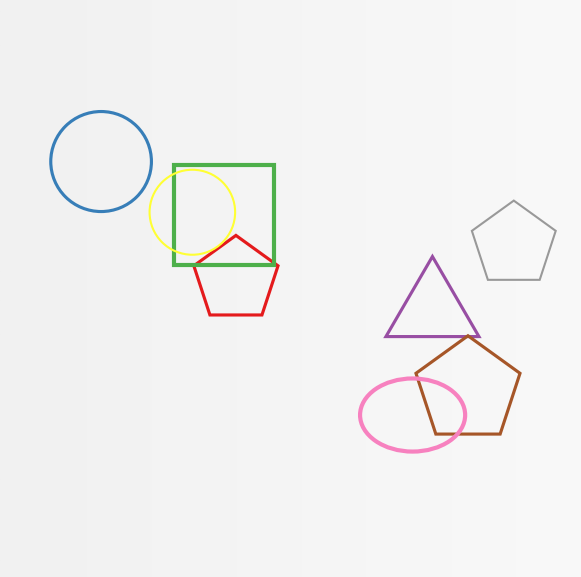[{"shape": "pentagon", "thickness": 1.5, "radius": 0.38, "center": [0.406, 0.515]}, {"shape": "circle", "thickness": 1.5, "radius": 0.43, "center": [0.174, 0.719]}, {"shape": "square", "thickness": 2, "radius": 0.43, "center": [0.386, 0.627]}, {"shape": "triangle", "thickness": 1.5, "radius": 0.46, "center": [0.744, 0.463]}, {"shape": "circle", "thickness": 1, "radius": 0.37, "center": [0.331, 0.632]}, {"shape": "pentagon", "thickness": 1.5, "radius": 0.47, "center": [0.805, 0.324]}, {"shape": "oval", "thickness": 2, "radius": 0.45, "center": [0.71, 0.28]}, {"shape": "pentagon", "thickness": 1, "radius": 0.38, "center": [0.884, 0.576]}]